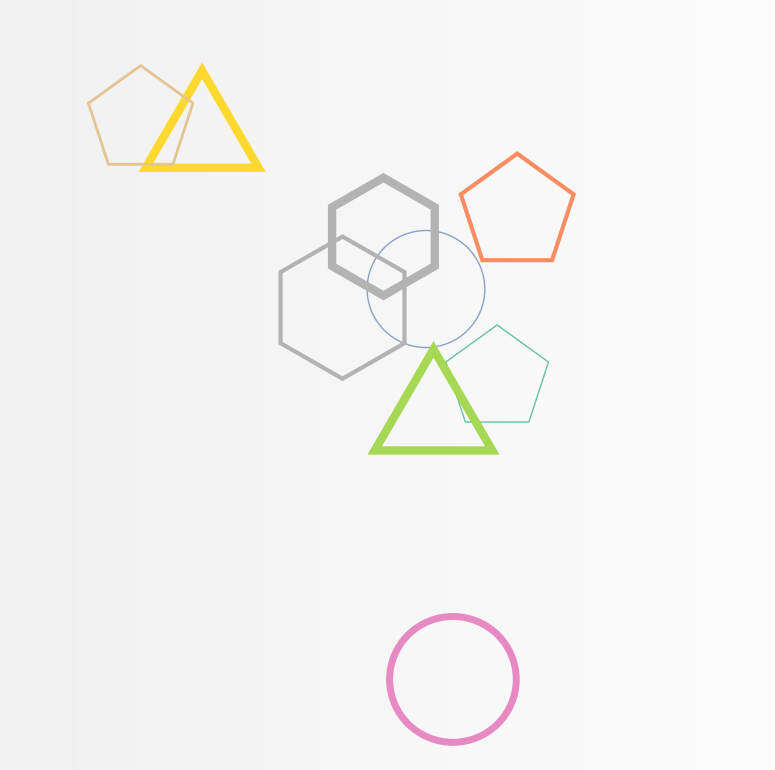[{"shape": "pentagon", "thickness": 0.5, "radius": 0.35, "center": [0.641, 0.508]}, {"shape": "pentagon", "thickness": 1.5, "radius": 0.38, "center": [0.667, 0.724]}, {"shape": "circle", "thickness": 0.5, "radius": 0.38, "center": [0.55, 0.625]}, {"shape": "circle", "thickness": 2.5, "radius": 0.41, "center": [0.584, 0.118]}, {"shape": "triangle", "thickness": 3, "radius": 0.44, "center": [0.559, 0.459]}, {"shape": "triangle", "thickness": 3, "radius": 0.42, "center": [0.261, 0.824]}, {"shape": "pentagon", "thickness": 1, "radius": 0.35, "center": [0.182, 0.844]}, {"shape": "hexagon", "thickness": 3, "radius": 0.38, "center": [0.495, 0.693]}, {"shape": "hexagon", "thickness": 1.5, "radius": 0.46, "center": [0.442, 0.6]}]